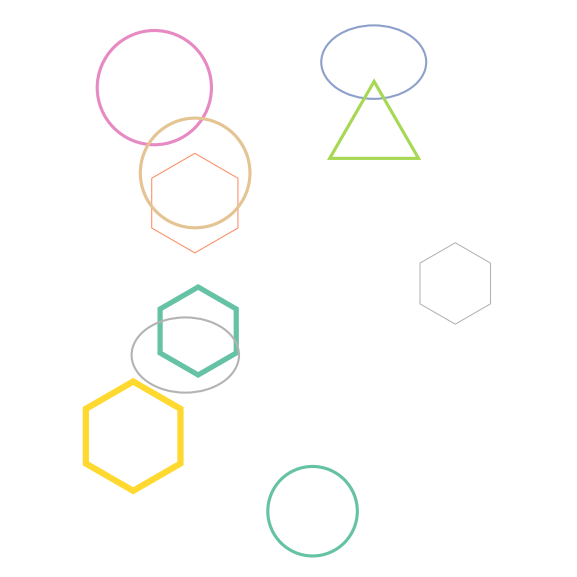[{"shape": "circle", "thickness": 1.5, "radius": 0.39, "center": [0.541, 0.114]}, {"shape": "hexagon", "thickness": 2.5, "radius": 0.38, "center": [0.343, 0.426]}, {"shape": "hexagon", "thickness": 0.5, "radius": 0.43, "center": [0.337, 0.647]}, {"shape": "oval", "thickness": 1, "radius": 0.45, "center": [0.647, 0.892]}, {"shape": "circle", "thickness": 1.5, "radius": 0.49, "center": [0.267, 0.847]}, {"shape": "triangle", "thickness": 1.5, "radius": 0.44, "center": [0.648, 0.769]}, {"shape": "hexagon", "thickness": 3, "radius": 0.47, "center": [0.231, 0.244]}, {"shape": "circle", "thickness": 1.5, "radius": 0.47, "center": [0.338, 0.7]}, {"shape": "oval", "thickness": 1, "radius": 0.47, "center": [0.321, 0.384]}, {"shape": "hexagon", "thickness": 0.5, "radius": 0.35, "center": [0.788, 0.508]}]